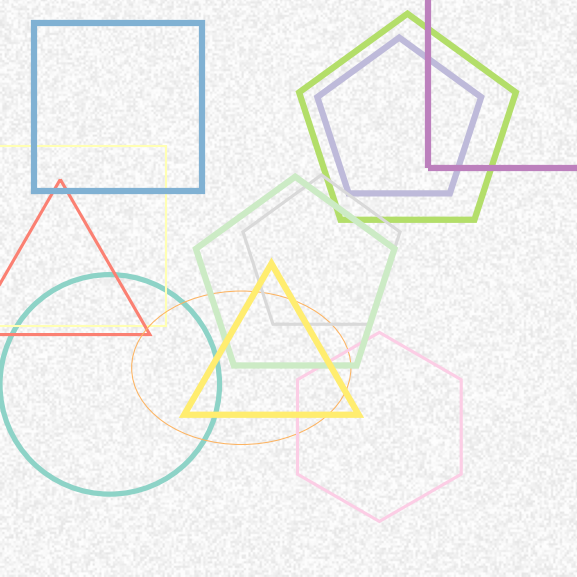[{"shape": "circle", "thickness": 2.5, "radius": 0.95, "center": [0.19, 0.334]}, {"shape": "square", "thickness": 1, "radius": 0.78, "center": [0.132, 0.591]}, {"shape": "pentagon", "thickness": 3, "radius": 0.75, "center": [0.691, 0.785]}, {"shape": "triangle", "thickness": 1.5, "radius": 0.9, "center": [0.104, 0.509]}, {"shape": "square", "thickness": 3, "radius": 0.73, "center": [0.204, 0.814]}, {"shape": "oval", "thickness": 0.5, "radius": 0.95, "center": [0.418, 0.362]}, {"shape": "pentagon", "thickness": 3, "radius": 0.99, "center": [0.706, 0.778]}, {"shape": "hexagon", "thickness": 1.5, "radius": 0.82, "center": [0.657, 0.26]}, {"shape": "pentagon", "thickness": 1.5, "radius": 0.71, "center": [0.557, 0.553]}, {"shape": "square", "thickness": 3, "radius": 0.74, "center": [0.89, 0.857]}, {"shape": "pentagon", "thickness": 3, "radius": 0.9, "center": [0.511, 0.512]}, {"shape": "triangle", "thickness": 3, "radius": 0.87, "center": [0.47, 0.368]}]